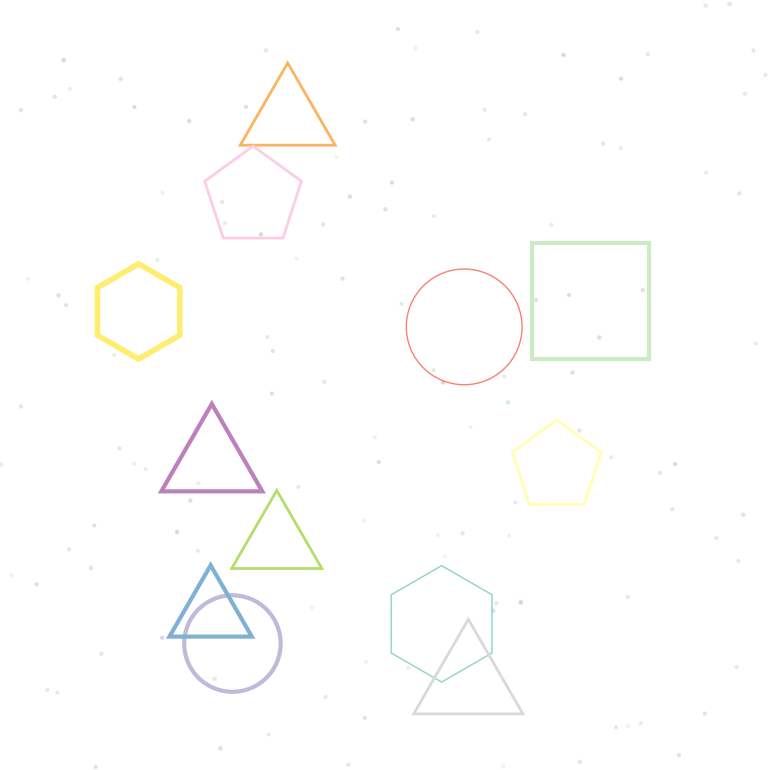[{"shape": "hexagon", "thickness": 0.5, "radius": 0.38, "center": [0.574, 0.19]}, {"shape": "pentagon", "thickness": 1, "radius": 0.3, "center": [0.723, 0.394]}, {"shape": "circle", "thickness": 1.5, "radius": 0.31, "center": [0.302, 0.164]}, {"shape": "circle", "thickness": 0.5, "radius": 0.38, "center": [0.603, 0.575]}, {"shape": "triangle", "thickness": 1.5, "radius": 0.31, "center": [0.274, 0.204]}, {"shape": "triangle", "thickness": 1, "radius": 0.36, "center": [0.374, 0.847]}, {"shape": "triangle", "thickness": 1, "radius": 0.34, "center": [0.359, 0.295]}, {"shape": "pentagon", "thickness": 1, "radius": 0.33, "center": [0.329, 0.744]}, {"shape": "triangle", "thickness": 1, "radius": 0.41, "center": [0.608, 0.114]}, {"shape": "triangle", "thickness": 1.5, "radius": 0.38, "center": [0.275, 0.4]}, {"shape": "square", "thickness": 1.5, "radius": 0.38, "center": [0.767, 0.609]}, {"shape": "hexagon", "thickness": 2, "radius": 0.31, "center": [0.18, 0.596]}]